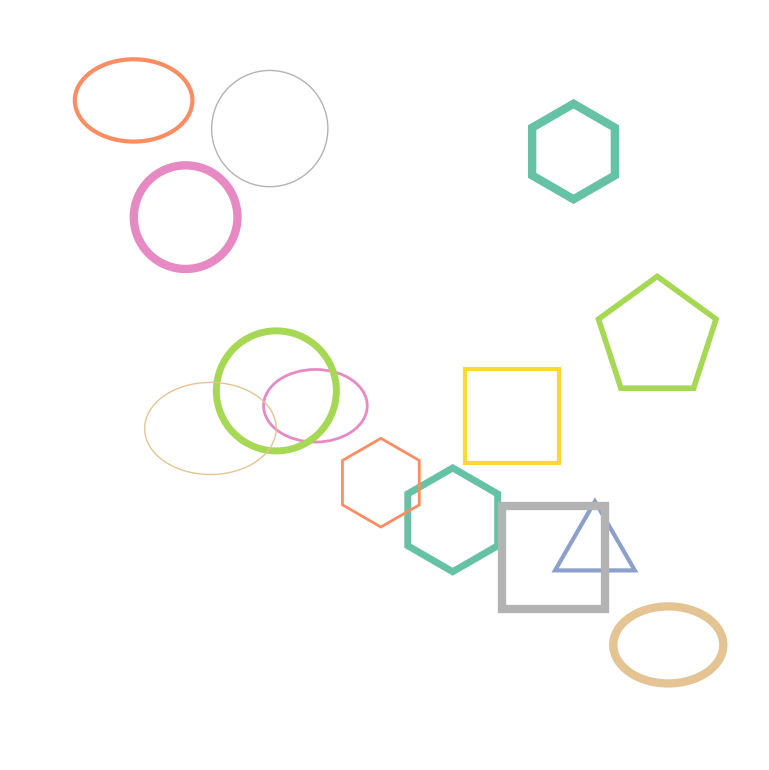[{"shape": "hexagon", "thickness": 3, "radius": 0.31, "center": [0.745, 0.803]}, {"shape": "hexagon", "thickness": 2.5, "radius": 0.34, "center": [0.588, 0.325]}, {"shape": "oval", "thickness": 1.5, "radius": 0.38, "center": [0.174, 0.87]}, {"shape": "hexagon", "thickness": 1, "radius": 0.29, "center": [0.495, 0.373]}, {"shape": "triangle", "thickness": 1.5, "radius": 0.3, "center": [0.773, 0.289]}, {"shape": "oval", "thickness": 1, "radius": 0.34, "center": [0.41, 0.473]}, {"shape": "circle", "thickness": 3, "radius": 0.34, "center": [0.241, 0.718]}, {"shape": "circle", "thickness": 2.5, "radius": 0.39, "center": [0.359, 0.492]}, {"shape": "pentagon", "thickness": 2, "radius": 0.4, "center": [0.854, 0.561]}, {"shape": "square", "thickness": 1.5, "radius": 0.3, "center": [0.665, 0.46]}, {"shape": "oval", "thickness": 3, "radius": 0.36, "center": [0.868, 0.162]}, {"shape": "oval", "thickness": 0.5, "radius": 0.43, "center": [0.273, 0.444]}, {"shape": "circle", "thickness": 0.5, "radius": 0.38, "center": [0.35, 0.833]}, {"shape": "square", "thickness": 3, "radius": 0.33, "center": [0.718, 0.276]}]